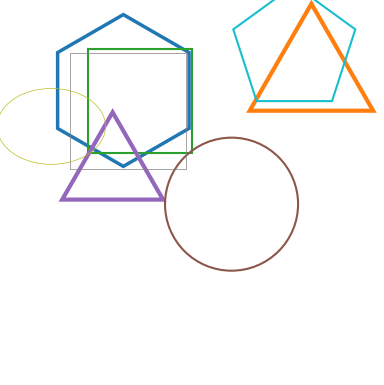[{"shape": "hexagon", "thickness": 2.5, "radius": 0.99, "center": [0.32, 0.765]}, {"shape": "triangle", "thickness": 3, "radius": 0.93, "center": [0.809, 0.805]}, {"shape": "square", "thickness": 1.5, "radius": 0.68, "center": [0.365, 0.738]}, {"shape": "triangle", "thickness": 3, "radius": 0.76, "center": [0.293, 0.557]}, {"shape": "circle", "thickness": 1.5, "radius": 0.86, "center": [0.601, 0.47]}, {"shape": "square", "thickness": 0.5, "radius": 0.75, "center": [0.332, 0.713]}, {"shape": "oval", "thickness": 0.5, "radius": 0.7, "center": [0.133, 0.672]}, {"shape": "pentagon", "thickness": 1.5, "radius": 0.83, "center": [0.764, 0.872]}]